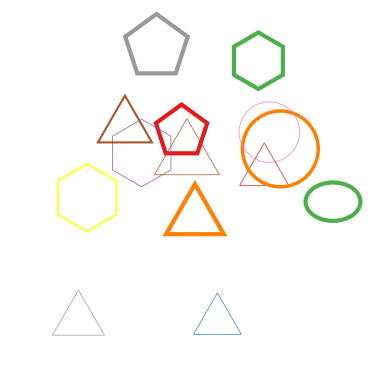[{"shape": "pentagon", "thickness": 3, "radius": 0.35, "center": [0.472, 0.658]}, {"shape": "triangle", "thickness": 0.5, "radius": 0.37, "center": [0.686, 0.555]}, {"shape": "triangle", "thickness": 0.5, "radius": 0.36, "center": [0.565, 0.168]}, {"shape": "oval", "thickness": 3, "radius": 0.36, "center": [0.865, 0.476]}, {"shape": "hexagon", "thickness": 3, "radius": 0.37, "center": [0.671, 0.842]}, {"shape": "hexagon", "thickness": 0.5, "radius": 0.44, "center": [0.368, 0.602]}, {"shape": "triangle", "thickness": 3, "radius": 0.43, "center": [0.506, 0.435]}, {"shape": "circle", "thickness": 2.5, "radius": 0.49, "center": [0.728, 0.613]}, {"shape": "hexagon", "thickness": 1.5, "radius": 0.44, "center": [0.226, 0.487]}, {"shape": "triangle", "thickness": 1.5, "radius": 0.41, "center": [0.324, 0.671]}, {"shape": "triangle", "thickness": 0.5, "radius": 0.49, "center": [0.486, 0.595]}, {"shape": "circle", "thickness": 0.5, "radius": 0.39, "center": [0.7, 0.657]}, {"shape": "pentagon", "thickness": 3, "radius": 0.43, "center": [0.406, 0.878]}, {"shape": "triangle", "thickness": 0.5, "radius": 0.39, "center": [0.204, 0.169]}]